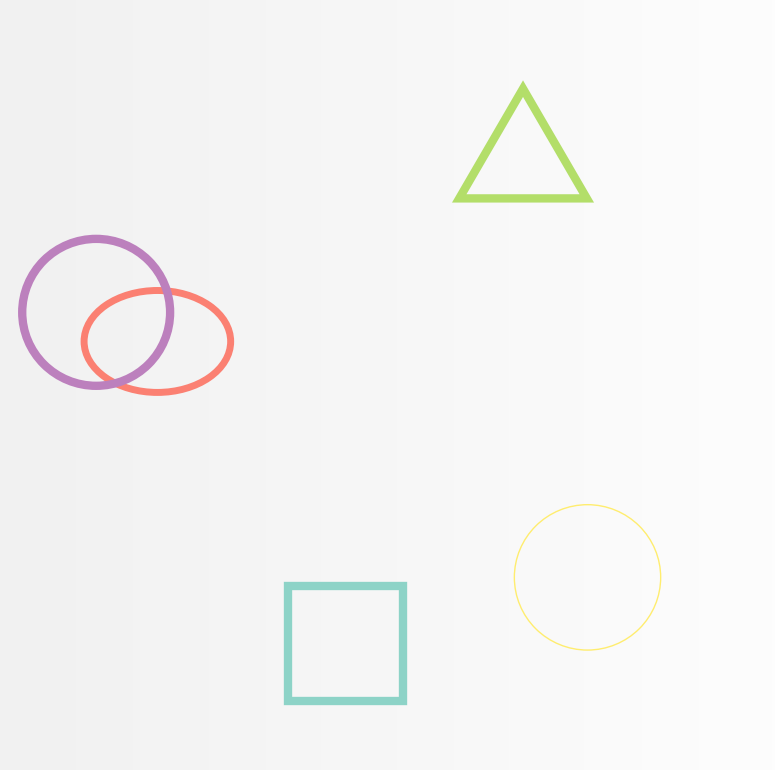[{"shape": "square", "thickness": 3, "radius": 0.37, "center": [0.445, 0.164]}, {"shape": "oval", "thickness": 2.5, "radius": 0.47, "center": [0.203, 0.557]}, {"shape": "triangle", "thickness": 3, "radius": 0.48, "center": [0.675, 0.79]}, {"shape": "circle", "thickness": 3, "radius": 0.48, "center": [0.124, 0.594]}, {"shape": "circle", "thickness": 0.5, "radius": 0.47, "center": [0.758, 0.25]}]